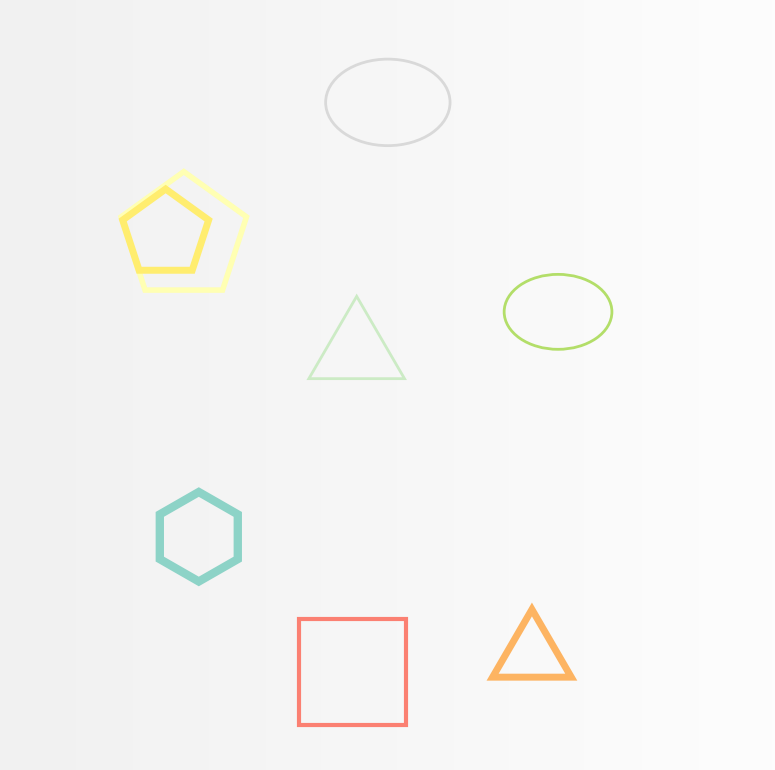[{"shape": "hexagon", "thickness": 3, "radius": 0.29, "center": [0.257, 0.303]}, {"shape": "pentagon", "thickness": 2, "radius": 0.43, "center": [0.237, 0.692]}, {"shape": "square", "thickness": 1.5, "radius": 0.35, "center": [0.455, 0.127]}, {"shape": "triangle", "thickness": 2.5, "radius": 0.29, "center": [0.686, 0.15]}, {"shape": "oval", "thickness": 1, "radius": 0.35, "center": [0.72, 0.595]}, {"shape": "oval", "thickness": 1, "radius": 0.4, "center": [0.5, 0.867]}, {"shape": "triangle", "thickness": 1, "radius": 0.36, "center": [0.46, 0.544]}, {"shape": "pentagon", "thickness": 2.5, "radius": 0.29, "center": [0.214, 0.696]}]